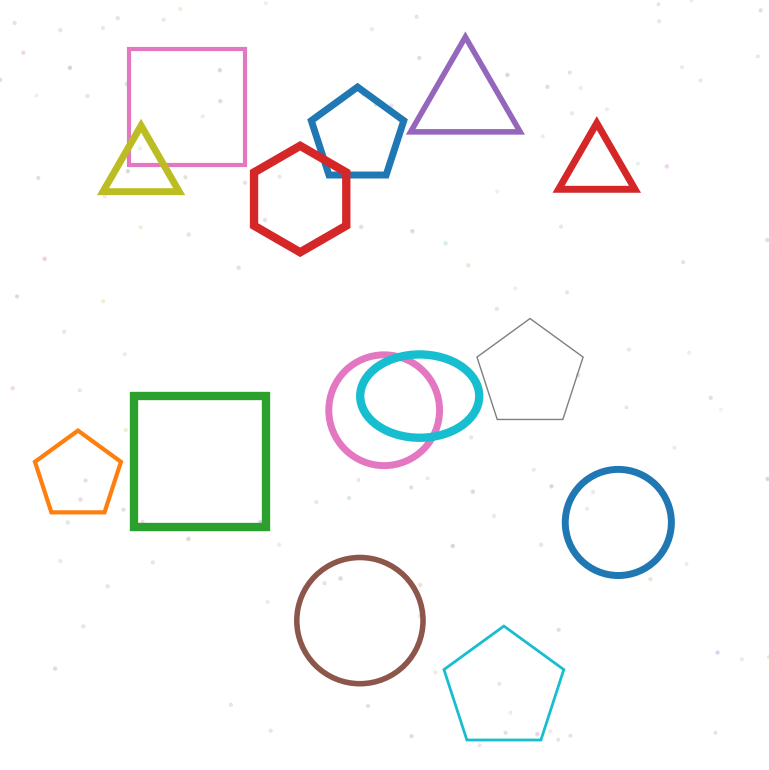[{"shape": "circle", "thickness": 2.5, "radius": 0.34, "center": [0.803, 0.321]}, {"shape": "pentagon", "thickness": 2.5, "radius": 0.32, "center": [0.464, 0.824]}, {"shape": "pentagon", "thickness": 1.5, "radius": 0.29, "center": [0.101, 0.382]}, {"shape": "square", "thickness": 3, "radius": 0.43, "center": [0.26, 0.401]}, {"shape": "triangle", "thickness": 2.5, "radius": 0.29, "center": [0.775, 0.783]}, {"shape": "hexagon", "thickness": 3, "radius": 0.35, "center": [0.39, 0.741]}, {"shape": "triangle", "thickness": 2, "radius": 0.41, "center": [0.604, 0.87]}, {"shape": "circle", "thickness": 2, "radius": 0.41, "center": [0.467, 0.194]}, {"shape": "square", "thickness": 1.5, "radius": 0.38, "center": [0.243, 0.861]}, {"shape": "circle", "thickness": 2.5, "radius": 0.36, "center": [0.499, 0.467]}, {"shape": "pentagon", "thickness": 0.5, "radius": 0.36, "center": [0.688, 0.514]}, {"shape": "triangle", "thickness": 2.5, "radius": 0.29, "center": [0.183, 0.78]}, {"shape": "pentagon", "thickness": 1, "radius": 0.41, "center": [0.654, 0.105]}, {"shape": "oval", "thickness": 3, "radius": 0.39, "center": [0.545, 0.486]}]